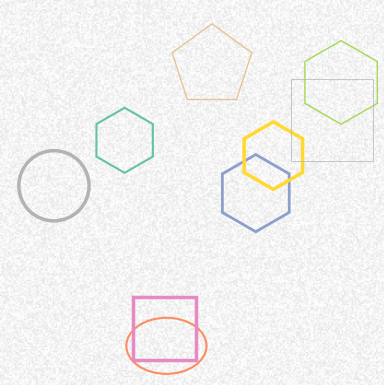[{"shape": "hexagon", "thickness": 1.5, "radius": 0.42, "center": [0.324, 0.636]}, {"shape": "oval", "thickness": 1.5, "radius": 0.52, "center": [0.432, 0.102]}, {"shape": "hexagon", "thickness": 2, "radius": 0.5, "center": [0.664, 0.498]}, {"shape": "square", "thickness": 2.5, "radius": 0.41, "center": [0.427, 0.147]}, {"shape": "hexagon", "thickness": 1, "radius": 0.54, "center": [0.886, 0.786]}, {"shape": "hexagon", "thickness": 2.5, "radius": 0.44, "center": [0.71, 0.596]}, {"shape": "pentagon", "thickness": 1, "radius": 0.54, "center": [0.55, 0.829]}, {"shape": "circle", "thickness": 2.5, "radius": 0.46, "center": [0.14, 0.518]}, {"shape": "square", "thickness": 0.5, "radius": 0.54, "center": [0.863, 0.688]}]